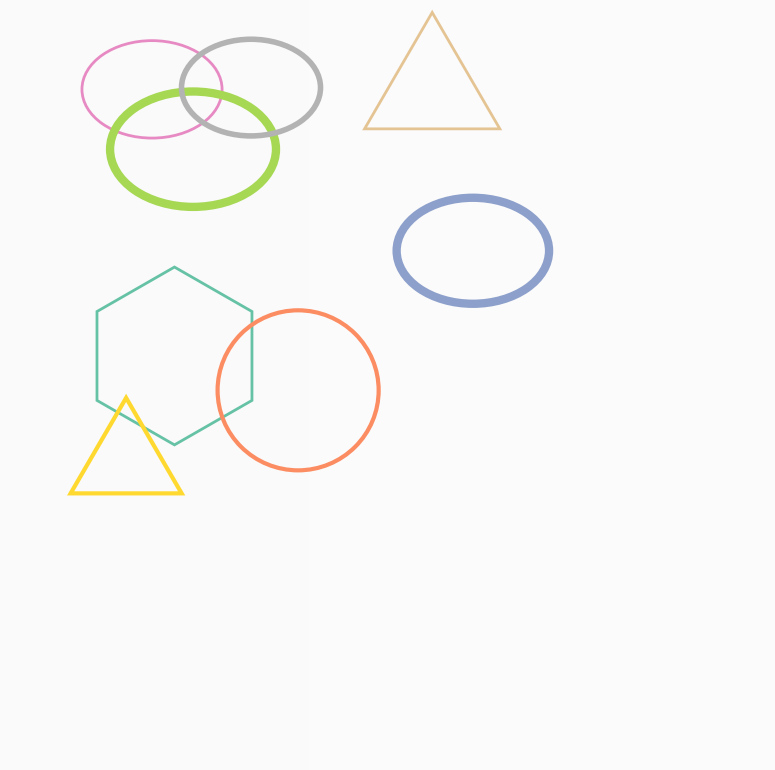[{"shape": "hexagon", "thickness": 1, "radius": 0.58, "center": [0.225, 0.538]}, {"shape": "circle", "thickness": 1.5, "radius": 0.52, "center": [0.385, 0.493]}, {"shape": "oval", "thickness": 3, "radius": 0.49, "center": [0.61, 0.674]}, {"shape": "oval", "thickness": 1, "radius": 0.45, "center": [0.196, 0.884]}, {"shape": "oval", "thickness": 3, "radius": 0.54, "center": [0.249, 0.806]}, {"shape": "triangle", "thickness": 1.5, "radius": 0.41, "center": [0.163, 0.401]}, {"shape": "triangle", "thickness": 1, "radius": 0.5, "center": [0.558, 0.883]}, {"shape": "oval", "thickness": 2, "radius": 0.45, "center": [0.324, 0.886]}]